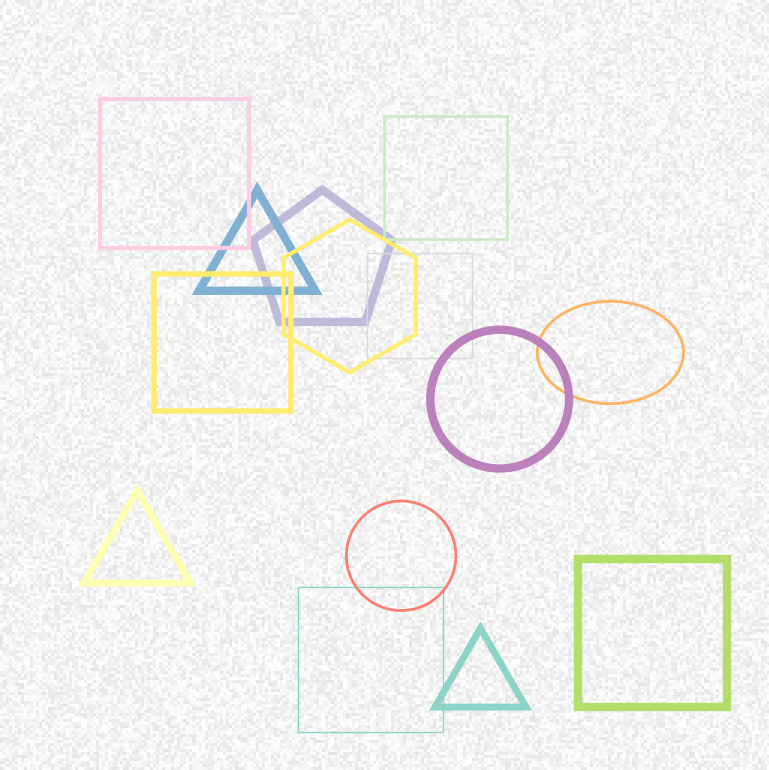[{"shape": "square", "thickness": 0.5, "radius": 0.47, "center": [0.481, 0.143]}, {"shape": "triangle", "thickness": 2.5, "radius": 0.34, "center": [0.624, 0.116]}, {"shape": "triangle", "thickness": 2.5, "radius": 0.4, "center": [0.178, 0.283]}, {"shape": "pentagon", "thickness": 3, "radius": 0.47, "center": [0.419, 0.659]}, {"shape": "circle", "thickness": 1, "radius": 0.36, "center": [0.521, 0.278]}, {"shape": "triangle", "thickness": 3, "radius": 0.44, "center": [0.334, 0.666]}, {"shape": "oval", "thickness": 1, "radius": 0.47, "center": [0.793, 0.542]}, {"shape": "square", "thickness": 3, "radius": 0.48, "center": [0.847, 0.178]}, {"shape": "square", "thickness": 1.5, "radius": 0.48, "center": [0.226, 0.775]}, {"shape": "square", "thickness": 0.5, "radius": 0.34, "center": [0.544, 0.603]}, {"shape": "circle", "thickness": 3, "radius": 0.45, "center": [0.649, 0.482]}, {"shape": "square", "thickness": 1, "radius": 0.4, "center": [0.578, 0.77]}, {"shape": "square", "thickness": 2, "radius": 0.44, "center": [0.288, 0.555]}, {"shape": "hexagon", "thickness": 1.5, "radius": 0.5, "center": [0.454, 0.616]}]